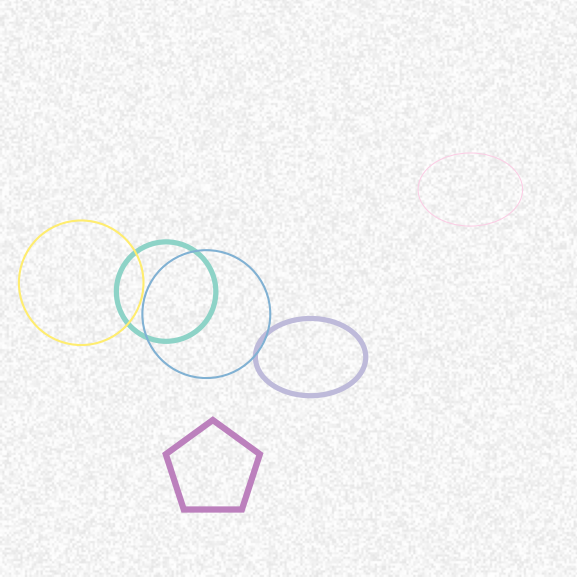[{"shape": "circle", "thickness": 2.5, "radius": 0.43, "center": [0.288, 0.494]}, {"shape": "oval", "thickness": 2.5, "radius": 0.48, "center": [0.538, 0.381]}, {"shape": "circle", "thickness": 1, "radius": 0.55, "center": [0.357, 0.455]}, {"shape": "oval", "thickness": 0.5, "radius": 0.45, "center": [0.814, 0.671]}, {"shape": "pentagon", "thickness": 3, "radius": 0.43, "center": [0.369, 0.186]}, {"shape": "circle", "thickness": 1, "radius": 0.54, "center": [0.141, 0.509]}]